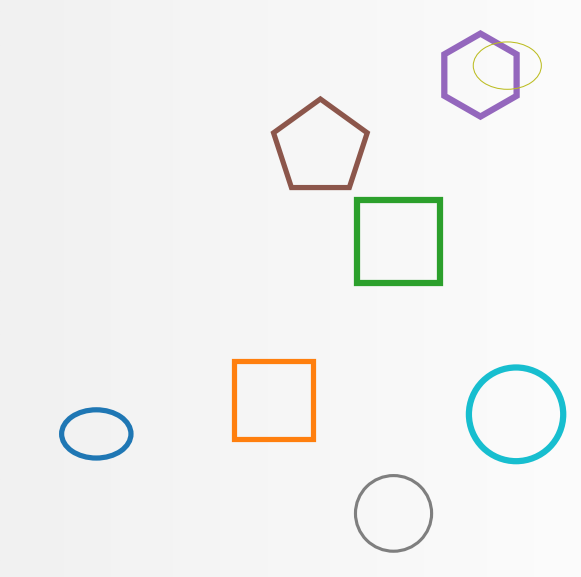[{"shape": "oval", "thickness": 2.5, "radius": 0.3, "center": [0.166, 0.248]}, {"shape": "square", "thickness": 2.5, "radius": 0.34, "center": [0.471, 0.306]}, {"shape": "square", "thickness": 3, "radius": 0.36, "center": [0.686, 0.581]}, {"shape": "hexagon", "thickness": 3, "radius": 0.36, "center": [0.827, 0.869]}, {"shape": "pentagon", "thickness": 2.5, "radius": 0.42, "center": [0.551, 0.743]}, {"shape": "circle", "thickness": 1.5, "radius": 0.33, "center": [0.677, 0.11]}, {"shape": "oval", "thickness": 0.5, "radius": 0.29, "center": [0.873, 0.886]}, {"shape": "circle", "thickness": 3, "radius": 0.41, "center": [0.888, 0.282]}]